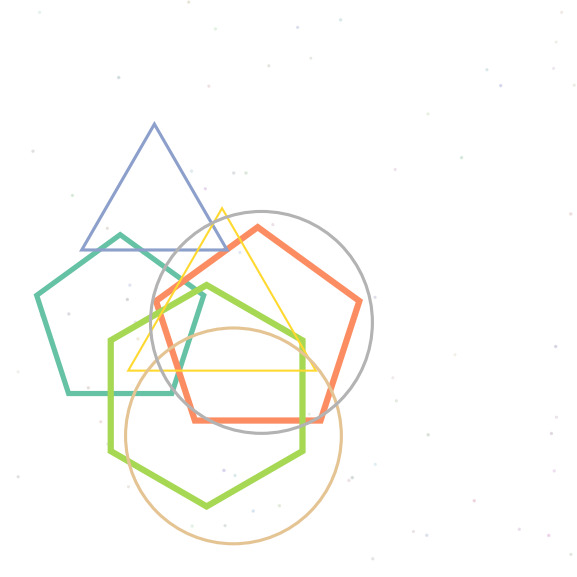[{"shape": "pentagon", "thickness": 2.5, "radius": 0.76, "center": [0.208, 0.441]}, {"shape": "pentagon", "thickness": 3, "radius": 0.93, "center": [0.446, 0.421]}, {"shape": "triangle", "thickness": 1.5, "radius": 0.73, "center": [0.267, 0.639]}, {"shape": "hexagon", "thickness": 3, "radius": 0.96, "center": [0.358, 0.314]}, {"shape": "triangle", "thickness": 1, "radius": 0.94, "center": [0.384, 0.451]}, {"shape": "circle", "thickness": 1.5, "radius": 0.93, "center": [0.404, 0.244]}, {"shape": "circle", "thickness": 1.5, "radius": 0.96, "center": [0.453, 0.441]}]